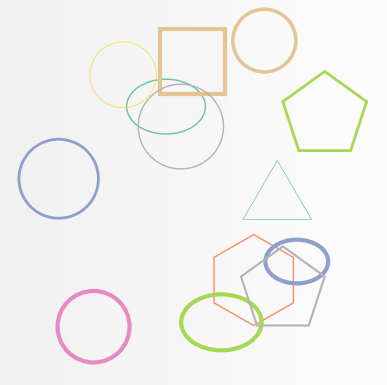[{"shape": "oval", "thickness": 1, "radius": 0.51, "center": [0.428, 0.723]}, {"shape": "triangle", "thickness": 0.5, "radius": 0.51, "center": [0.716, 0.481]}, {"shape": "hexagon", "thickness": 1, "radius": 0.59, "center": [0.655, 0.273]}, {"shape": "oval", "thickness": 3, "radius": 0.41, "center": [0.766, 0.321]}, {"shape": "circle", "thickness": 2, "radius": 0.51, "center": [0.151, 0.536]}, {"shape": "circle", "thickness": 3, "radius": 0.46, "center": [0.241, 0.151]}, {"shape": "pentagon", "thickness": 2, "radius": 0.57, "center": [0.838, 0.701]}, {"shape": "oval", "thickness": 3, "radius": 0.52, "center": [0.571, 0.163]}, {"shape": "circle", "thickness": 0.5, "radius": 0.43, "center": [0.318, 0.806]}, {"shape": "circle", "thickness": 2.5, "radius": 0.41, "center": [0.682, 0.895]}, {"shape": "square", "thickness": 3, "radius": 0.42, "center": [0.497, 0.841]}, {"shape": "circle", "thickness": 1, "radius": 0.55, "center": [0.467, 0.671]}, {"shape": "pentagon", "thickness": 1.5, "radius": 0.57, "center": [0.73, 0.246]}]